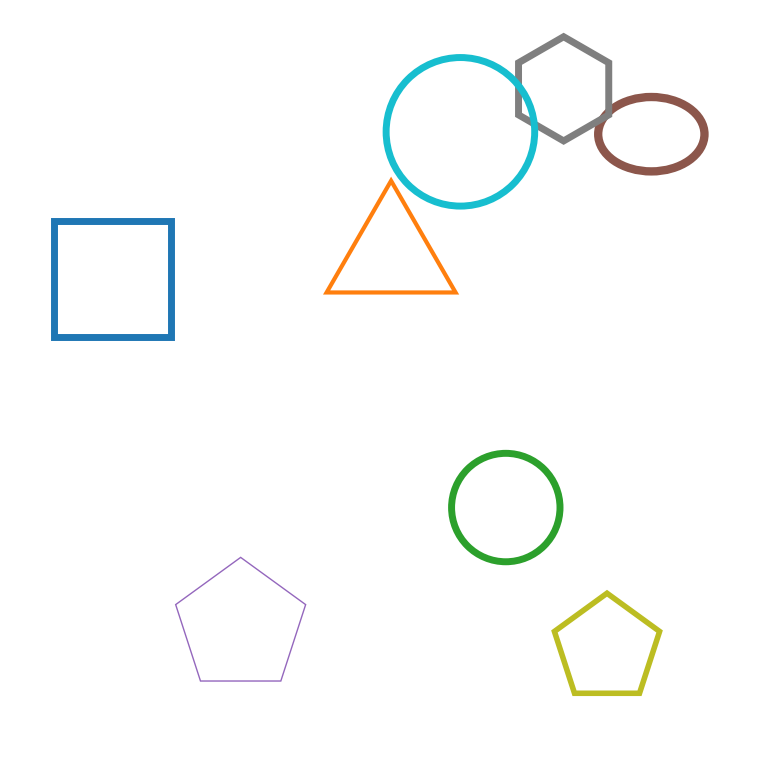[{"shape": "square", "thickness": 2.5, "radius": 0.38, "center": [0.146, 0.637]}, {"shape": "triangle", "thickness": 1.5, "radius": 0.48, "center": [0.508, 0.669]}, {"shape": "circle", "thickness": 2.5, "radius": 0.35, "center": [0.657, 0.341]}, {"shape": "pentagon", "thickness": 0.5, "radius": 0.44, "center": [0.313, 0.187]}, {"shape": "oval", "thickness": 3, "radius": 0.35, "center": [0.846, 0.826]}, {"shape": "hexagon", "thickness": 2.5, "radius": 0.34, "center": [0.732, 0.885]}, {"shape": "pentagon", "thickness": 2, "radius": 0.36, "center": [0.788, 0.158]}, {"shape": "circle", "thickness": 2.5, "radius": 0.48, "center": [0.598, 0.829]}]